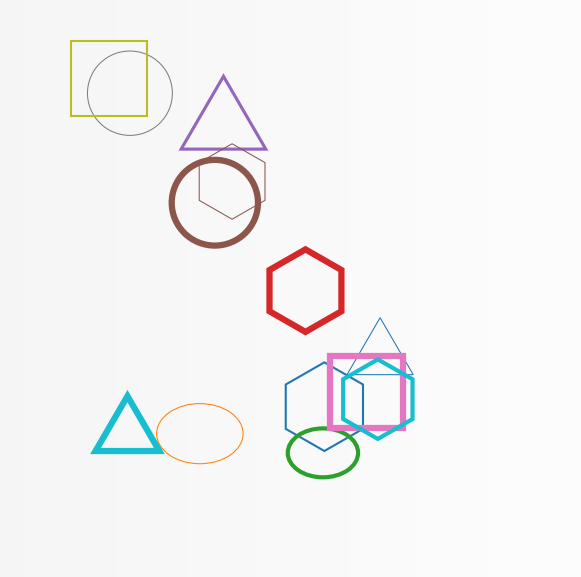[{"shape": "hexagon", "thickness": 1, "radius": 0.38, "center": [0.558, 0.295]}, {"shape": "triangle", "thickness": 0.5, "radius": 0.33, "center": [0.654, 0.383]}, {"shape": "oval", "thickness": 0.5, "radius": 0.37, "center": [0.344, 0.248]}, {"shape": "oval", "thickness": 2, "radius": 0.3, "center": [0.556, 0.215]}, {"shape": "hexagon", "thickness": 3, "radius": 0.36, "center": [0.526, 0.496]}, {"shape": "triangle", "thickness": 1.5, "radius": 0.42, "center": [0.384, 0.783]}, {"shape": "hexagon", "thickness": 0.5, "radius": 0.33, "center": [0.399, 0.685]}, {"shape": "circle", "thickness": 3, "radius": 0.37, "center": [0.37, 0.648]}, {"shape": "square", "thickness": 3, "radius": 0.31, "center": [0.63, 0.321]}, {"shape": "circle", "thickness": 0.5, "radius": 0.37, "center": [0.224, 0.838]}, {"shape": "square", "thickness": 1, "radius": 0.33, "center": [0.188, 0.863]}, {"shape": "triangle", "thickness": 3, "radius": 0.32, "center": [0.219, 0.25]}, {"shape": "hexagon", "thickness": 2, "radius": 0.34, "center": [0.65, 0.308]}]